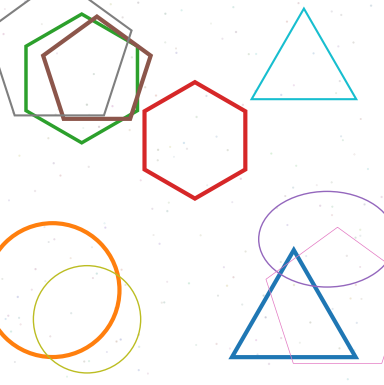[{"shape": "triangle", "thickness": 3, "radius": 0.93, "center": [0.763, 0.165]}, {"shape": "circle", "thickness": 3, "radius": 0.87, "center": [0.136, 0.246]}, {"shape": "hexagon", "thickness": 2.5, "radius": 0.84, "center": [0.212, 0.796]}, {"shape": "hexagon", "thickness": 3, "radius": 0.76, "center": [0.506, 0.635]}, {"shape": "oval", "thickness": 1, "radius": 0.89, "center": [0.849, 0.379]}, {"shape": "pentagon", "thickness": 3, "radius": 0.73, "center": [0.252, 0.81]}, {"shape": "pentagon", "thickness": 0.5, "radius": 0.98, "center": [0.877, 0.214]}, {"shape": "pentagon", "thickness": 1.5, "radius": 0.99, "center": [0.154, 0.86]}, {"shape": "circle", "thickness": 1, "radius": 0.7, "center": [0.226, 0.171]}, {"shape": "triangle", "thickness": 1.5, "radius": 0.78, "center": [0.789, 0.821]}]